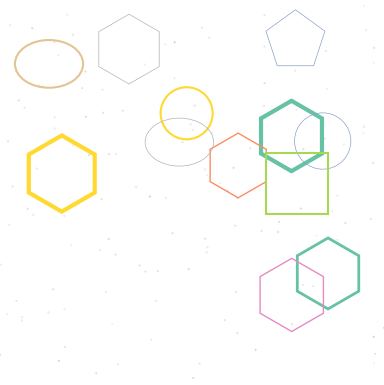[{"shape": "hexagon", "thickness": 3, "radius": 0.46, "center": [0.757, 0.647]}, {"shape": "hexagon", "thickness": 2, "radius": 0.46, "center": [0.852, 0.29]}, {"shape": "hexagon", "thickness": 1, "radius": 0.42, "center": [0.619, 0.57]}, {"shape": "pentagon", "thickness": 0.5, "radius": 0.4, "center": [0.767, 0.894]}, {"shape": "circle", "thickness": 0.5, "radius": 0.37, "center": [0.838, 0.634]}, {"shape": "hexagon", "thickness": 1, "radius": 0.47, "center": [0.758, 0.234]}, {"shape": "square", "thickness": 1.5, "radius": 0.4, "center": [0.771, 0.524]}, {"shape": "circle", "thickness": 1.5, "radius": 0.34, "center": [0.485, 0.706]}, {"shape": "hexagon", "thickness": 3, "radius": 0.49, "center": [0.16, 0.549]}, {"shape": "oval", "thickness": 1.5, "radius": 0.44, "center": [0.127, 0.834]}, {"shape": "hexagon", "thickness": 0.5, "radius": 0.45, "center": [0.335, 0.872]}, {"shape": "oval", "thickness": 0.5, "radius": 0.44, "center": [0.466, 0.631]}]